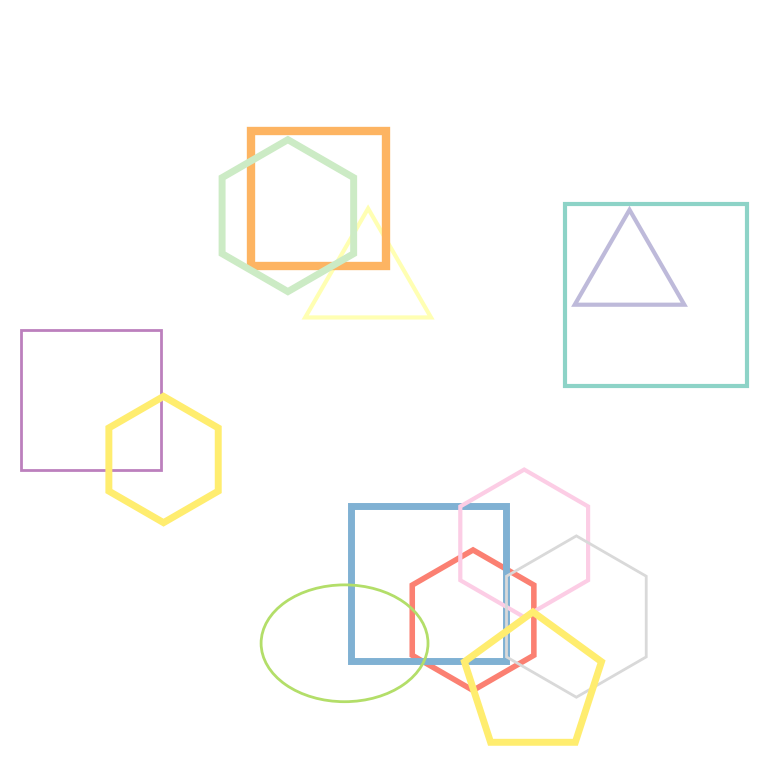[{"shape": "square", "thickness": 1.5, "radius": 0.59, "center": [0.852, 0.616]}, {"shape": "triangle", "thickness": 1.5, "radius": 0.47, "center": [0.478, 0.635]}, {"shape": "triangle", "thickness": 1.5, "radius": 0.41, "center": [0.818, 0.645]}, {"shape": "hexagon", "thickness": 2, "radius": 0.46, "center": [0.614, 0.195]}, {"shape": "square", "thickness": 2.5, "radius": 0.5, "center": [0.556, 0.242]}, {"shape": "square", "thickness": 3, "radius": 0.44, "center": [0.414, 0.742]}, {"shape": "oval", "thickness": 1, "radius": 0.54, "center": [0.447, 0.165]}, {"shape": "hexagon", "thickness": 1.5, "radius": 0.48, "center": [0.681, 0.294]}, {"shape": "hexagon", "thickness": 1, "radius": 0.52, "center": [0.749, 0.199]}, {"shape": "square", "thickness": 1, "radius": 0.45, "center": [0.118, 0.481]}, {"shape": "hexagon", "thickness": 2.5, "radius": 0.49, "center": [0.374, 0.72]}, {"shape": "pentagon", "thickness": 2.5, "radius": 0.47, "center": [0.692, 0.112]}, {"shape": "hexagon", "thickness": 2.5, "radius": 0.41, "center": [0.212, 0.403]}]